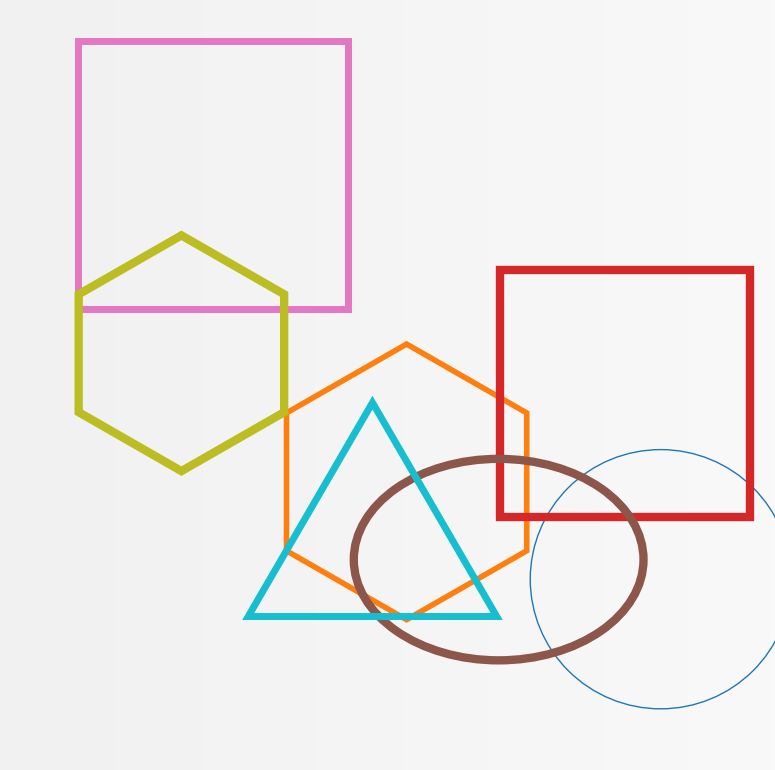[{"shape": "circle", "thickness": 0.5, "radius": 0.84, "center": [0.853, 0.248]}, {"shape": "hexagon", "thickness": 2, "radius": 0.89, "center": [0.525, 0.374]}, {"shape": "square", "thickness": 3, "radius": 0.8, "center": [0.807, 0.489]}, {"shape": "oval", "thickness": 3, "radius": 0.93, "center": [0.643, 0.273]}, {"shape": "square", "thickness": 2.5, "radius": 0.87, "center": [0.275, 0.773]}, {"shape": "hexagon", "thickness": 3, "radius": 0.77, "center": [0.234, 0.541]}, {"shape": "triangle", "thickness": 2.5, "radius": 0.93, "center": [0.481, 0.292]}]